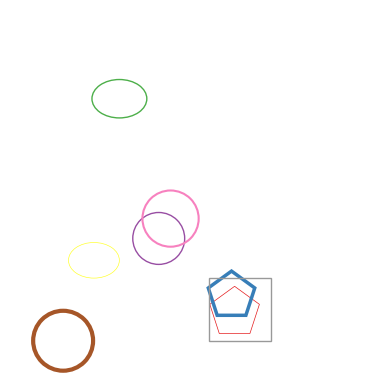[{"shape": "pentagon", "thickness": 0.5, "radius": 0.34, "center": [0.609, 0.189]}, {"shape": "pentagon", "thickness": 2.5, "radius": 0.32, "center": [0.601, 0.232]}, {"shape": "oval", "thickness": 1, "radius": 0.36, "center": [0.31, 0.744]}, {"shape": "circle", "thickness": 1, "radius": 0.34, "center": [0.412, 0.381]}, {"shape": "oval", "thickness": 0.5, "radius": 0.33, "center": [0.244, 0.324]}, {"shape": "circle", "thickness": 3, "radius": 0.39, "center": [0.164, 0.115]}, {"shape": "circle", "thickness": 1.5, "radius": 0.37, "center": [0.443, 0.432]}, {"shape": "square", "thickness": 1, "radius": 0.41, "center": [0.624, 0.197]}]